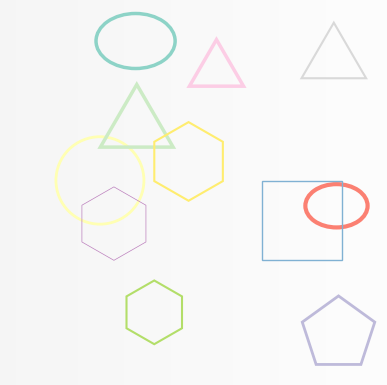[{"shape": "oval", "thickness": 2.5, "radius": 0.51, "center": [0.35, 0.893]}, {"shape": "circle", "thickness": 2, "radius": 0.57, "center": [0.258, 0.531]}, {"shape": "pentagon", "thickness": 2, "radius": 0.49, "center": [0.874, 0.133]}, {"shape": "oval", "thickness": 3, "radius": 0.4, "center": [0.868, 0.465]}, {"shape": "square", "thickness": 1, "radius": 0.51, "center": [0.779, 0.427]}, {"shape": "hexagon", "thickness": 1.5, "radius": 0.41, "center": [0.398, 0.189]}, {"shape": "triangle", "thickness": 2.5, "radius": 0.4, "center": [0.559, 0.816]}, {"shape": "triangle", "thickness": 1.5, "radius": 0.48, "center": [0.861, 0.845]}, {"shape": "hexagon", "thickness": 0.5, "radius": 0.48, "center": [0.294, 0.419]}, {"shape": "triangle", "thickness": 2.5, "radius": 0.54, "center": [0.353, 0.672]}, {"shape": "hexagon", "thickness": 1.5, "radius": 0.51, "center": [0.487, 0.581]}]